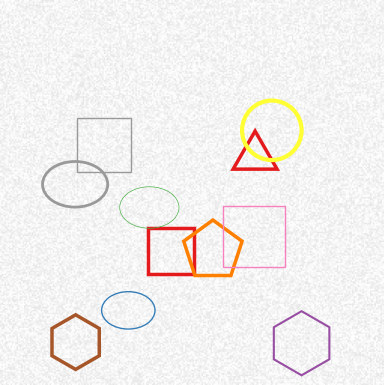[{"shape": "square", "thickness": 2.5, "radius": 0.3, "center": [0.445, 0.348]}, {"shape": "triangle", "thickness": 2.5, "radius": 0.33, "center": [0.663, 0.594]}, {"shape": "oval", "thickness": 1, "radius": 0.35, "center": [0.333, 0.194]}, {"shape": "oval", "thickness": 0.5, "radius": 0.38, "center": [0.388, 0.461]}, {"shape": "hexagon", "thickness": 1.5, "radius": 0.42, "center": [0.783, 0.108]}, {"shape": "pentagon", "thickness": 2.5, "radius": 0.4, "center": [0.553, 0.349]}, {"shape": "circle", "thickness": 3, "radius": 0.39, "center": [0.706, 0.661]}, {"shape": "hexagon", "thickness": 2.5, "radius": 0.35, "center": [0.196, 0.111]}, {"shape": "square", "thickness": 1, "radius": 0.4, "center": [0.66, 0.386]}, {"shape": "square", "thickness": 1, "radius": 0.35, "center": [0.27, 0.624]}, {"shape": "oval", "thickness": 2, "radius": 0.42, "center": [0.195, 0.521]}]